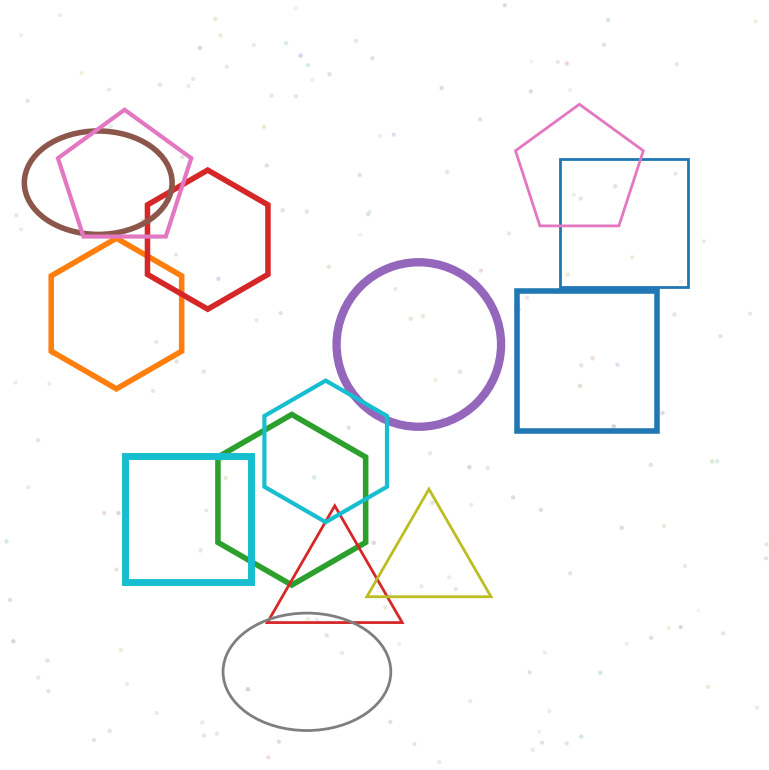[{"shape": "square", "thickness": 1, "radius": 0.42, "center": [0.81, 0.711]}, {"shape": "square", "thickness": 2, "radius": 0.45, "center": [0.762, 0.531]}, {"shape": "hexagon", "thickness": 2, "radius": 0.49, "center": [0.151, 0.593]}, {"shape": "hexagon", "thickness": 2, "radius": 0.55, "center": [0.379, 0.351]}, {"shape": "hexagon", "thickness": 2, "radius": 0.45, "center": [0.27, 0.689]}, {"shape": "triangle", "thickness": 1, "radius": 0.51, "center": [0.435, 0.242]}, {"shape": "circle", "thickness": 3, "radius": 0.53, "center": [0.544, 0.553]}, {"shape": "oval", "thickness": 2, "radius": 0.48, "center": [0.128, 0.763]}, {"shape": "pentagon", "thickness": 1, "radius": 0.44, "center": [0.752, 0.777]}, {"shape": "pentagon", "thickness": 1.5, "radius": 0.46, "center": [0.162, 0.766]}, {"shape": "oval", "thickness": 1, "radius": 0.54, "center": [0.399, 0.128]}, {"shape": "triangle", "thickness": 1, "radius": 0.47, "center": [0.557, 0.272]}, {"shape": "square", "thickness": 2.5, "radius": 0.41, "center": [0.244, 0.326]}, {"shape": "hexagon", "thickness": 1.5, "radius": 0.46, "center": [0.423, 0.414]}]